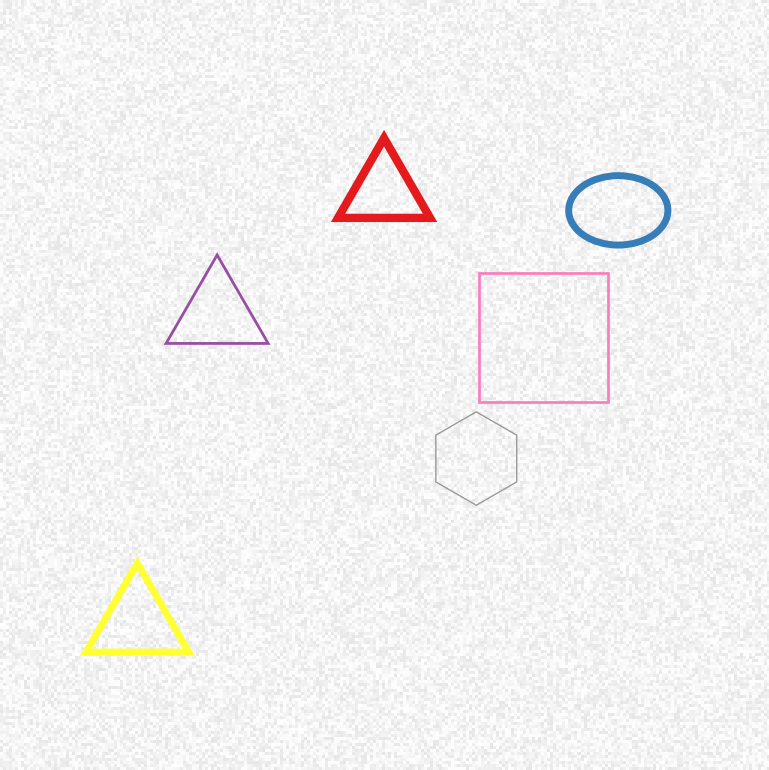[{"shape": "triangle", "thickness": 3, "radius": 0.35, "center": [0.499, 0.752]}, {"shape": "oval", "thickness": 2.5, "radius": 0.32, "center": [0.803, 0.727]}, {"shape": "triangle", "thickness": 1, "radius": 0.38, "center": [0.282, 0.592]}, {"shape": "triangle", "thickness": 2.5, "radius": 0.38, "center": [0.178, 0.192]}, {"shape": "square", "thickness": 1, "radius": 0.42, "center": [0.705, 0.562]}, {"shape": "hexagon", "thickness": 0.5, "radius": 0.3, "center": [0.619, 0.405]}]